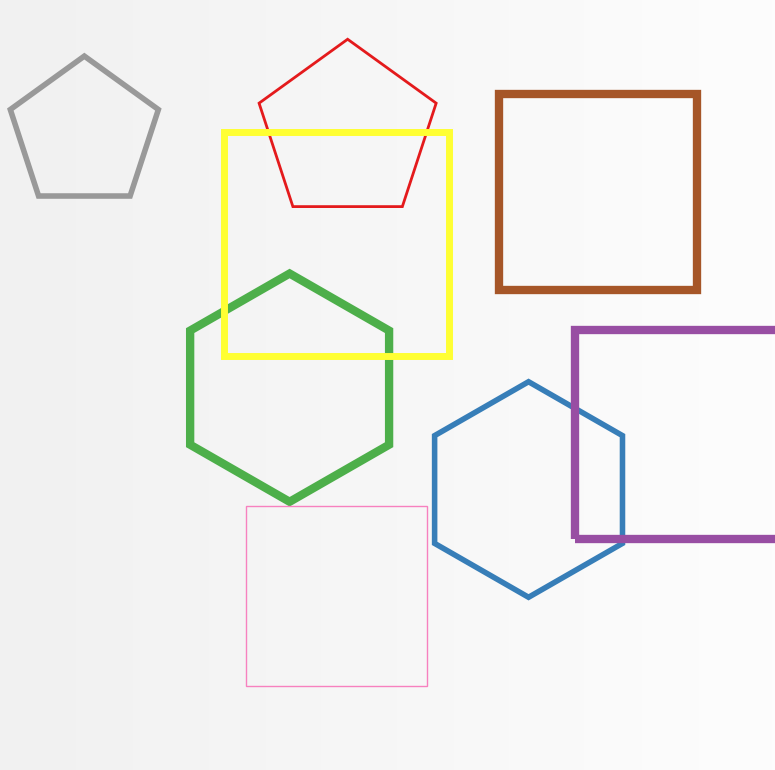[{"shape": "pentagon", "thickness": 1, "radius": 0.6, "center": [0.449, 0.829]}, {"shape": "hexagon", "thickness": 2, "radius": 0.7, "center": [0.682, 0.364]}, {"shape": "hexagon", "thickness": 3, "radius": 0.74, "center": [0.374, 0.497]}, {"shape": "square", "thickness": 3, "radius": 0.68, "center": [0.877, 0.435]}, {"shape": "square", "thickness": 2.5, "radius": 0.72, "center": [0.434, 0.683]}, {"shape": "square", "thickness": 3, "radius": 0.64, "center": [0.772, 0.75]}, {"shape": "square", "thickness": 0.5, "radius": 0.58, "center": [0.434, 0.226]}, {"shape": "pentagon", "thickness": 2, "radius": 0.5, "center": [0.109, 0.827]}]